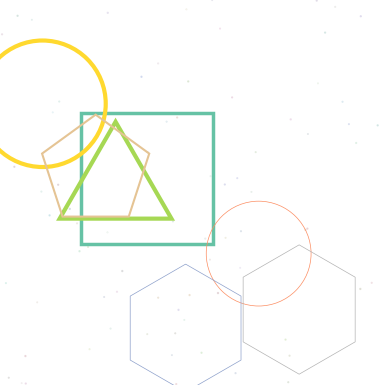[{"shape": "square", "thickness": 2.5, "radius": 0.85, "center": [0.382, 0.537]}, {"shape": "circle", "thickness": 0.5, "radius": 0.68, "center": [0.672, 0.341]}, {"shape": "hexagon", "thickness": 0.5, "radius": 0.83, "center": [0.482, 0.148]}, {"shape": "triangle", "thickness": 3, "radius": 0.84, "center": [0.3, 0.516]}, {"shape": "circle", "thickness": 3, "radius": 0.82, "center": [0.11, 0.73]}, {"shape": "pentagon", "thickness": 1.5, "radius": 0.73, "center": [0.248, 0.556]}, {"shape": "hexagon", "thickness": 0.5, "radius": 0.84, "center": [0.777, 0.196]}]